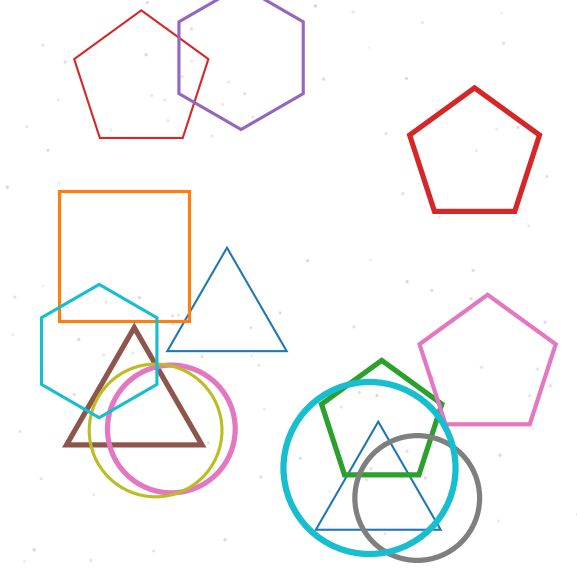[{"shape": "triangle", "thickness": 1, "radius": 0.62, "center": [0.655, 0.144]}, {"shape": "triangle", "thickness": 1, "radius": 0.6, "center": [0.393, 0.451]}, {"shape": "square", "thickness": 1.5, "radius": 0.56, "center": [0.215, 0.556]}, {"shape": "pentagon", "thickness": 2.5, "radius": 0.55, "center": [0.661, 0.266]}, {"shape": "pentagon", "thickness": 1, "radius": 0.61, "center": [0.245, 0.859]}, {"shape": "pentagon", "thickness": 2.5, "radius": 0.59, "center": [0.822, 0.729]}, {"shape": "hexagon", "thickness": 1.5, "radius": 0.62, "center": [0.417, 0.899]}, {"shape": "triangle", "thickness": 2.5, "radius": 0.68, "center": [0.232, 0.296]}, {"shape": "circle", "thickness": 2.5, "radius": 0.55, "center": [0.297, 0.256]}, {"shape": "pentagon", "thickness": 2, "radius": 0.62, "center": [0.844, 0.365]}, {"shape": "circle", "thickness": 2.5, "radius": 0.54, "center": [0.723, 0.137]}, {"shape": "circle", "thickness": 1.5, "radius": 0.57, "center": [0.269, 0.254]}, {"shape": "hexagon", "thickness": 1.5, "radius": 0.58, "center": [0.172, 0.391]}, {"shape": "circle", "thickness": 3, "radius": 0.74, "center": [0.64, 0.189]}]